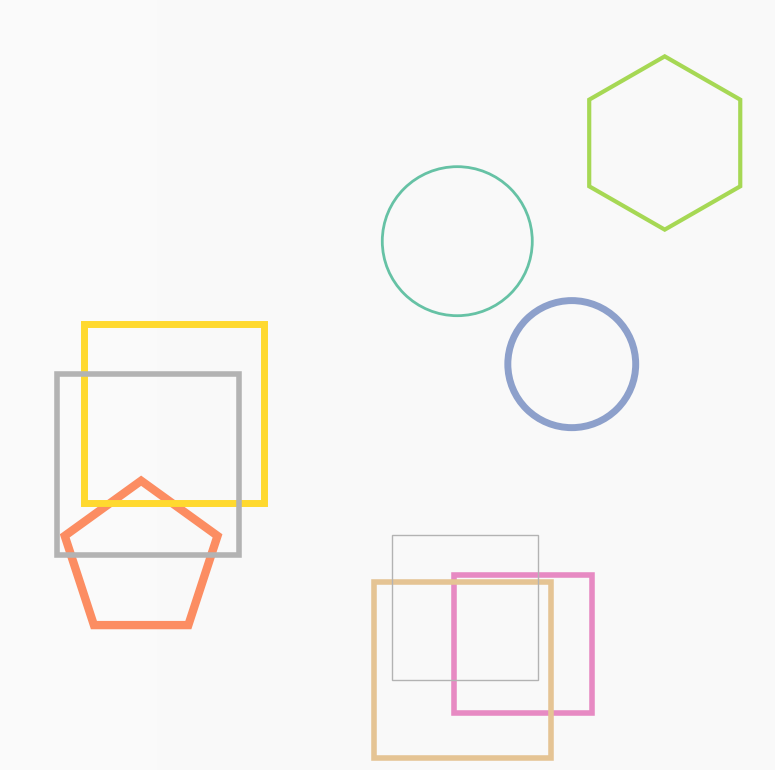[{"shape": "circle", "thickness": 1, "radius": 0.48, "center": [0.59, 0.687]}, {"shape": "pentagon", "thickness": 3, "radius": 0.52, "center": [0.182, 0.272]}, {"shape": "circle", "thickness": 2.5, "radius": 0.41, "center": [0.738, 0.527]}, {"shape": "square", "thickness": 2, "radius": 0.45, "center": [0.675, 0.164]}, {"shape": "hexagon", "thickness": 1.5, "radius": 0.56, "center": [0.858, 0.814]}, {"shape": "square", "thickness": 2.5, "radius": 0.58, "center": [0.225, 0.463]}, {"shape": "square", "thickness": 2, "radius": 0.57, "center": [0.597, 0.13]}, {"shape": "square", "thickness": 2, "radius": 0.59, "center": [0.191, 0.397]}, {"shape": "square", "thickness": 0.5, "radius": 0.47, "center": [0.6, 0.211]}]